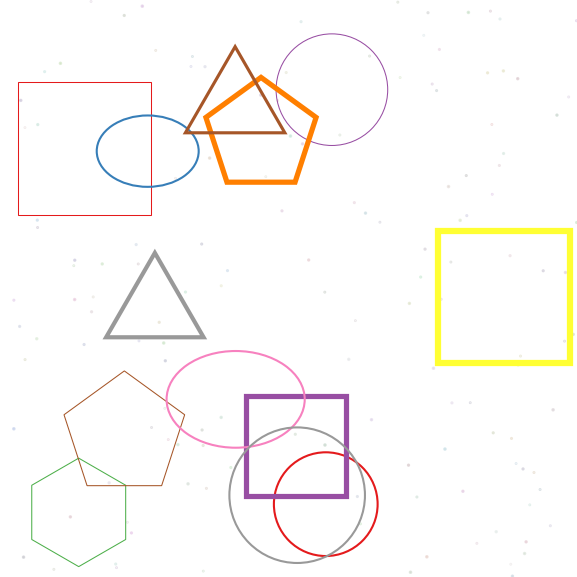[{"shape": "square", "thickness": 0.5, "radius": 0.58, "center": [0.146, 0.741]}, {"shape": "circle", "thickness": 1, "radius": 0.45, "center": [0.564, 0.126]}, {"shape": "oval", "thickness": 1, "radius": 0.44, "center": [0.256, 0.737]}, {"shape": "hexagon", "thickness": 0.5, "radius": 0.47, "center": [0.136, 0.112]}, {"shape": "circle", "thickness": 0.5, "radius": 0.48, "center": [0.575, 0.844]}, {"shape": "square", "thickness": 2.5, "radius": 0.43, "center": [0.513, 0.227]}, {"shape": "pentagon", "thickness": 2.5, "radius": 0.5, "center": [0.452, 0.765]}, {"shape": "square", "thickness": 3, "radius": 0.57, "center": [0.872, 0.484]}, {"shape": "triangle", "thickness": 1.5, "radius": 0.5, "center": [0.407, 0.819]}, {"shape": "pentagon", "thickness": 0.5, "radius": 0.55, "center": [0.215, 0.247]}, {"shape": "oval", "thickness": 1, "radius": 0.6, "center": [0.408, 0.308]}, {"shape": "triangle", "thickness": 2, "radius": 0.49, "center": [0.268, 0.464]}, {"shape": "circle", "thickness": 1, "radius": 0.59, "center": [0.515, 0.142]}]